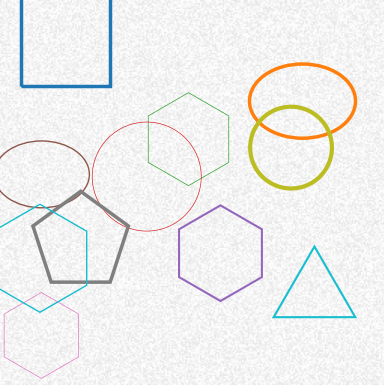[{"shape": "square", "thickness": 2.5, "radius": 0.58, "center": [0.17, 0.893]}, {"shape": "oval", "thickness": 2.5, "radius": 0.69, "center": [0.786, 0.737]}, {"shape": "hexagon", "thickness": 0.5, "radius": 0.6, "center": [0.49, 0.639]}, {"shape": "circle", "thickness": 0.5, "radius": 0.71, "center": [0.381, 0.541]}, {"shape": "hexagon", "thickness": 1.5, "radius": 0.62, "center": [0.573, 0.342]}, {"shape": "oval", "thickness": 1, "radius": 0.62, "center": [0.108, 0.547]}, {"shape": "hexagon", "thickness": 0.5, "radius": 0.56, "center": [0.107, 0.129]}, {"shape": "pentagon", "thickness": 2.5, "radius": 0.65, "center": [0.21, 0.373]}, {"shape": "circle", "thickness": 3, "radius": 0.53, "center": [0.756, 0.617]}, {"shape": "hexagon", "thickness": 1, "radius": 0.7, "center": [0.104, 0.329]}, {"shape": "triangle", "thickness": 1.5, "radius": 0.61, "center": [0.817, 0.237]}]